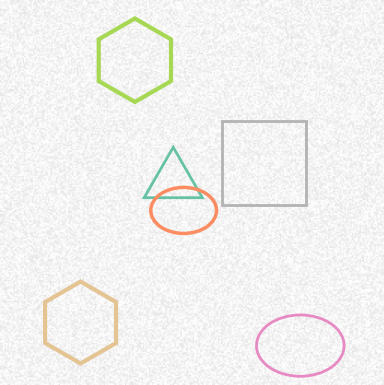[{"shape": "triangle", "thickness": 2, "radius": 0.44, "center": [0.45, 0.53]}, {"shape": "oval", "thickness": 2.5, "radius": 0.43, "center": [0.477, 0.453]}, {"shape": "oval", "thickness": 2, "radius": 0.57, "center": [0.78, 0.102]}, {"shape": "hexagon", "thickness": 3, "radius": 0.54, "center": [0.35, 0.844]}, {"shape": "hexagon", "thickness": 3, "radius": 0.53, "center": [0.209, 0.162]}, {"shape": "square", "thickness": 2, "radius": 0.55, "center": [0.686, 0.576]}]